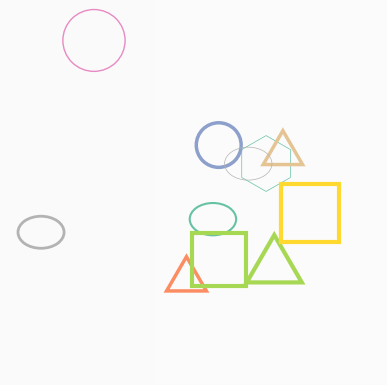[{"shape": "hexagon", "thickness": 0.5, "radius": 0.36, "center": [0.687, 0.575]}, {"shape": "oval", "thickness": 1.5, "radius": 0.3, "center": [0.549, 0.431]}, {"shape": "triangle", "thickness": 2.5, "radius": 0.3, "center": [0.481, 0.274]}, {"shape": "circle", "thickness": 2.5, "radius": 0.29, "center": [0.564, 0.623]}, {"shape": "circle", "thickness": 1, "radius": 0.4, "center": [0.243, 0.895]}, {"shape": "square", "thickness": 3, "radius": 0.35, "center": [0.566, 0.326]}, {"shape": "triangle", "thickness": 3, "radius": 0.41, "center": [0.708, 0.307]}, {"shape": "square", "thickness": 3, "radius": 0.37, "center": [0.801, 0.447]}, {"shape": "triangle", "thickness": 2.5, "radius": 0.29, "center": [0.73, 0.602]}, {"shape": "oval", "thickness": 2, "radius": 0.3, "center": [0.106, 0.397]}, {"shape": "oval", "thickness": 0.5, "radius": 0.31, "center": [0.641, 0.575]}]